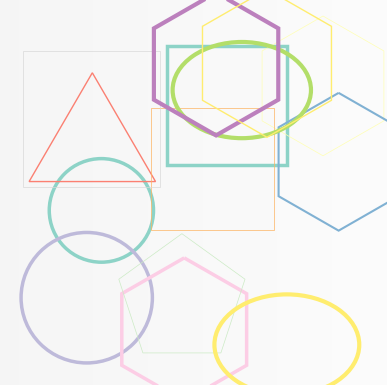[{"shape": "circle", "thickness": 2.5, "radius": 0.67, "center": [0.262, 0.454]}, {"shape": "square", "thickness": 2.5, "radius": 0.77, "center": [0.586, 0.727]}, {"shape": "hexagon", "thickness": 0.5, "radius": 0.91, "center": [0.834, 0.777]}, {"shape": "circle", "thickness": 2.5, "radius": 0.85, "center": [0.224, 0.227]}, {"shape": "triangle", "thickness": 1, "radius": 0.94, "center": [0.238, 0.623]}, {"shape": "hexagon", "thickness": 1.5, "radius": 0.89, "center": [0.874, 0.58]}, {"shape": "square", "thickness": 0.5, "radius": 0.8, "center": [0.548, 0.561]}, {"shape": "oval", "thickness": 3, "radius": 0.89, "center": [0.624, 0.766]}, {"shape": "hexagon", "thickness": 2.5, "radius": 0.93, "center": [0.475, 0.144]}, {"shape": "square", "thickness": 0.5, "radius": 0.88, "center": [0.236, 0.69]}, {"shape": "hexagon", "thickness": 3, "radius": 0.93, "center": [0.558, 0.834]}, {"shape": "pentagon", "thickness": 0.5, "radius": 0.86, "center": [0.469, 0.222]}, {"shape": "oval", "thickness": 3, "radius": 0.93, "center": [0.74, 0.105]}, {"shape": "hexagon", "thickness": 1, "radius": 0.96, "center": [0.689, 0.836]}]